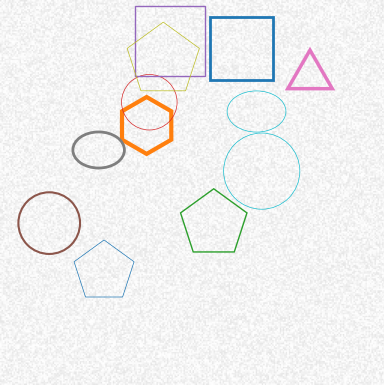[{"shape": "square", "thickness": 2, "radius": 0.41, "center": [0.627, 0.874]}, {"shape": "pentagon", "thickness": 0.5, "radius": 0.41, "center": [0.27, 0.295]}, {"shape": "hexagon", "thickness": 3, "radius": 0.37, "center": [0.381, 0.674]}, {"shape": "pentagon", "thickness": 1, "radius": 0.45, "center": [0.555, 0.419]}, {"shape": "circle", "thickness": 0.5, "radius": 0.36, "center": [0.388, 0.734]}, {"shape": "square", "thickness": 1, "radius": 0.46, "center": [0.441, 0.894]}, {"shape": "circle", "thickness": 1.5, "radius": 0.4, "center": [0.128, 0.42]}, {"shape": "triangle", "thickness": 2.5, "radius": 0.33, "center": [0.805, 0.803]}, {"shape": "oval", "thickness": 2, "radius": 0.33, "center": [0.256, 0.61]}, {"shape": "pentagon", "thickness": 0.5, "radius": 0.49, "center": [0.424, 0.844]}, {"shape": "circle", "thickness": 0.5, "radius": 0.49, "center": [0.68, 0.556]}, {"shape": "oval", "thickness": 0.5, "radius": 0.38, "center": [0.666, 0.71]}]